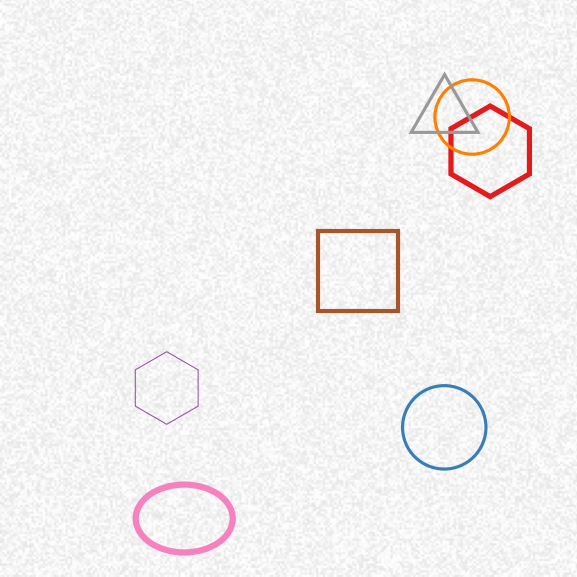[{"shape": "hexagon", "thickness": 2.5, "radius": 0.39, "center": [0.849, 0.737]}, {"shape": "circle", "thickness": 1.5, "radius": 0.36, "center": [0.769, 0.259]}, {"shape": "hexagon", "thickness": 0.5, "radius": 0.31, "center": [0.289, 0.327]}, {"shape": "circle", "thickness": 1.5, "radius": 0.32, "center": [0.818, 0.797]}, {"shape": "square", "thickness": 2, "radius": 0.35, "center": [0.62, 0.53]}, {"shape": "oval", "thickness": 3, "radius": 0.42, "center": [0.319, 0.101]}, {"shape": "triangle", "thickness": 1.5, "radius": 0.33, "center": [0.77, 0.803]}]